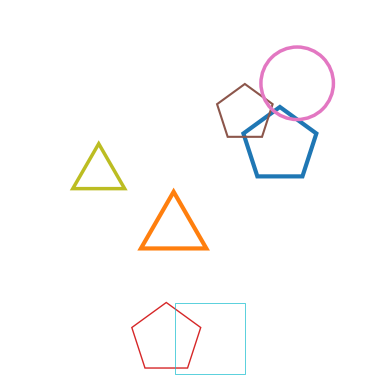[{"shape": "pentagon", "thickness": 3, "radius": 0.5, "center": [0.727, 0.622]}, {"shape": "triangle", "thickness": 3, "radius": 0.49, "center": [0.451, 0.404]}, {"shape": "pentagon", "thickness": 1, "radius": 0.47, "center": [0.432, 0.12]}, {"shape": "pentagon", "thickness": 1.5, "radius": 0.38, "center": [0.636, 0.706]}, {"shape": "circle", "thickness": 2.5, "radius": 0.47, "center": [0.772, 0.784]}, {"shape": "triangle", "thickness": 2.5, "radius": 0.39, "center": [0.256, 0.549]}, {"shape": "square", "thickness": 0.5, "radius": 0.46, "center": [0.546, 0.12]}]